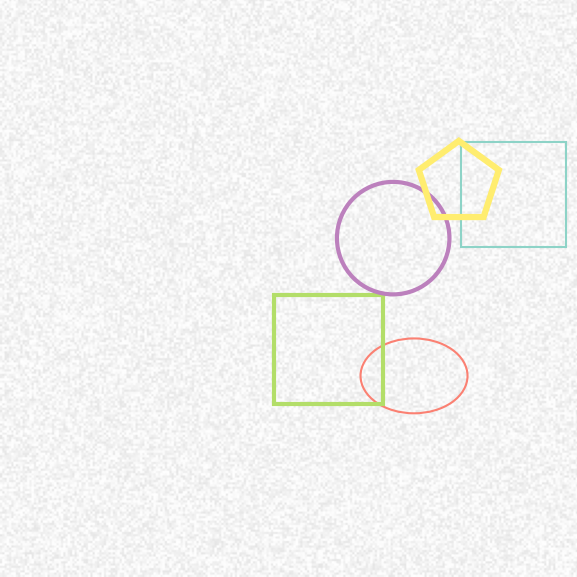[{"shape": "square", "thickness": 1, "radius": 0.45, "center": [0.89, 0.662]}, {"shape": "oval", "thickness": 1, "radius": 0.46, "center": [0.717, 0.348]}, {"shape": "square", "thickness": 2, "radius": 0.47, "center": [0.569, 0.393]}, {"shape": "circle", "thickness": 2, "radius": 0.49, "center": [0.681, 0.587]}, {"shape": "pentagon", "thickness": 3, "radius": 0.36, "center": [0.795, 0.682]}]